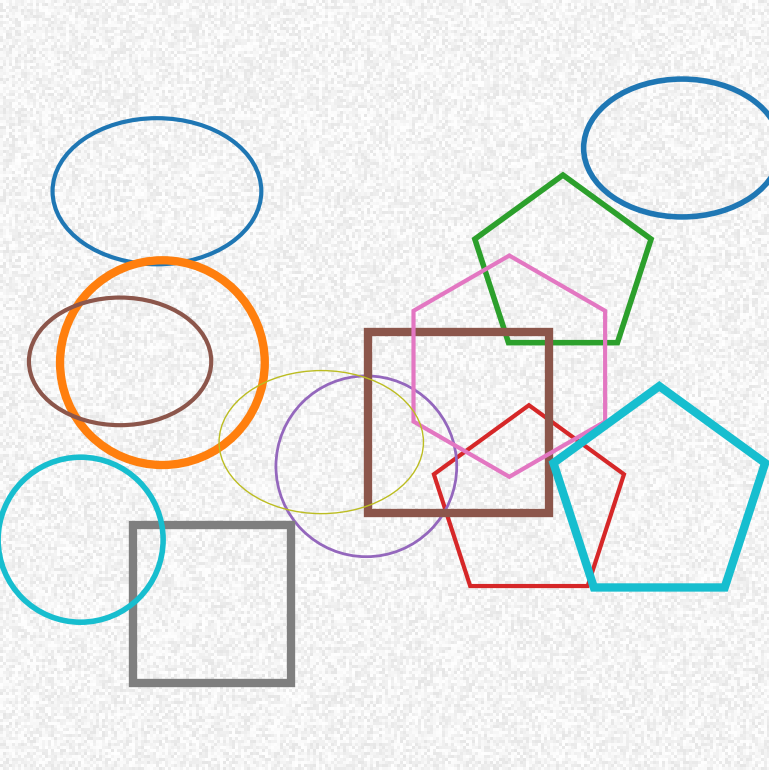[{"shape": "oval", "thickness": 2, "radius": 0.64, "center": [0.886, 0.808]}, {"shape": "oval", "thickness": 1.5, "radius": 0.68, "center": [0.204, 0.752]}, {"shape": "circle", "thickness": 3, "radius": 0.66, "center": [0.211, 0.529]}, {"shape": "pentagon", "thickness": 2, "radius": 0.6, "center": [0.731, 0.652]}, {"shape": "pentagon", "thickness": 1.5, "radius": 0.65, "center": [0.687, 0.344]}, {"shape": "circle", "thickness": 1, "radius": 0.59, "center": [0.476, 0.394]}, {"shape": "oval", "thickness": 1.5, "radius": 0.59, "center": [0.156, 0.531]}, {"shape": "square", "thickness": 3, "radius": 0.59, "center": [0.596, 0.451]}, {"shape": "hexagon", "thickness": 1.5, "radius": 0.72, "center": [0.661, 0.524]}, {"shape": "square", "thickness": 3, "radius": 0.51, "center": [0.275, 0.215]}, {"shape": "oval", "thickness": 0.5, "radius": 0.66, "center": [0.417, 0.426]}, {"shape": "pentagon", "thickness": 3, "radius": 0.72, "center": [0.856, 0.354]}, {"shape": "circle", "thickness": 2, "radius": 0.54, "center": [0.105, 0.299]}]